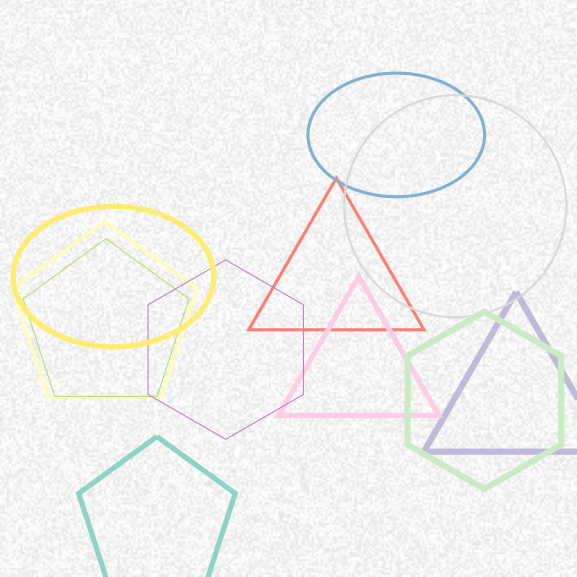[{"shape": "pentagon", "thickness": 2.5, "radius": 0.71, "center": [0.272, 0.101]}, {"shape": "pentagon", "thickness": 1.5, "radius": 0.84, "center": [0.181, 0.448]}, {"shape": "triangle", "thickness": 3, "radius": 0.92, "center": [0.894, 0.309]}, {"shape": "triangle", "thickness": 1.5, "radius": 0.88, "center": [0.582, 0.516]}, {"shape": "oval", "thickness": 1.5, "radius": 0.76, "center": [0.686, 0.765]}, {"shape": "pentagon", "thickness": 0.5, "radius": 0.75, "center": [0.184, 0.435]}, {"shape": "triangle", "thickness": 2.5, "radius": 0.8, "center": [0.621, 0.36]}, {"shape": "circle", "thickness": 1, "radius": 0.96, "center": [0.788, 0.642]}, {"shape": "hexagon", "thickness": 0.5, "radius": 0.78, "center": [0.391, 0.394]}, {"shape": "hexagon", "thickness": 3, "radius": 0.77, "center": [0.839, 0.306]}, {"shape": "oval", "thickness": 2.5, "radius": 0.87, "center": [0.197, 0.52]}]